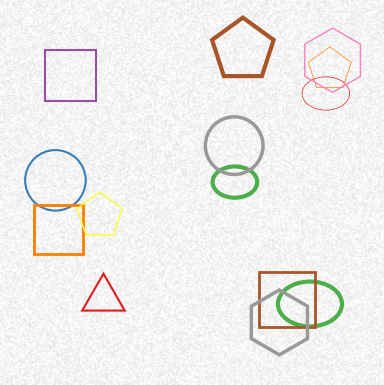[{"shape": "oval", "thickness": 0.5, "radius": 0.31, "center": [0.846, 0.757]}, {"shape": "triangle", "thickness": 1.5, "radius": 0.32, "center": [0.269, 0.225]}, {"shape": "circle", "thickness": 1.5, "radius": 0.39, "center": [0.144, 0.532]}, {"shape": "oval", "thickness": 3, "radius": 0.42, "center": [0.805, 0.21]}, {"shape": "oval", "thickness": 3, "radius": 0.29, "center": [0.61, 0.527]}, {"shape": "square", "thickness": 1.5, "radius": 0.33, "center": [0.182, 0.803]}, {"shape": "pentagon", "thickness": 0.5, "radius": 0.29, "center": [0.856, 0.82]}, {"shape": "square", "thickness": 2, "radius": 0.31, "center": [0.151, 0.404]}, {"shape": "pentagon", "thickness": 1, "radius": 0.31, "center": [0.259, 0.44]}, {"shape": "square", "thickness": 2, "radius": 0.36, "center": [0.745, 0.223]}, {"shape": "pentagon", "thickness": 3, "radius": 0.42, "center": [0.631, 0.87]}, {"shape": "hexagon", "thickness": 1, "radius": 0.42, "center": [0.864, 0.844]}, {"shape": "circle", "thickness": 2.5, "radius": 0.37, "center": [0.608, 0.622]}, {"shape": "hexagon", "thickness": 2.5, "radius": 0.42, "center": [0.726, 0.163]}]